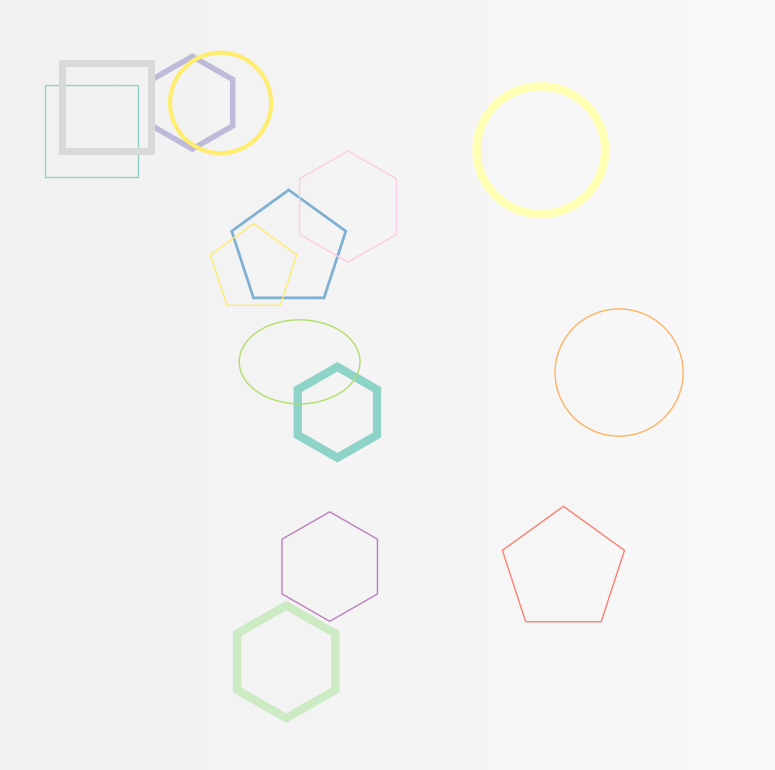[{"shape": "square", "thickness": 0.5, "radius": 0.3, "center": [0.118, 0.83]}, {"shape": "hexagon", "thickness": 3, "radius": 0.3, "center": [0.435, 0.465]}, {"shape": "circle", "thickness": 3, "radius": 0.41, "center": [0.698, 0.805]}, {"shape": "hexagon", "thickness": 2, "radius": 0.3, "center": [0.248, 0.867]}, {"shape": "pentagon", "thickness": 0.5, "radius": 0.41, "center": [0.727, 0.26]}, {"shape": "pentagon", "thickness": 1, "radius": 0.39, "center": [0.373, 0.676]}, {"shape": "circle", "thickness": 0.5, "radius": 0.41, "center": [0.799, 0.516]}, {"shape": "oval", "thickness": 0.5, "radius": 0.39, "center": [0.387, 0.53]}, {"shape": "hexagon", "thickness": 0.5, "radius": 0.36, "center": [0.449, 0.732]}, {"shape": "square", "thickness": 2.5, "radius": 0.29, "center": [0.137, 0.861]}, {"shape": "hexagon", "thickness": 0.5, "radius": 0.36, "center": [0.425, 0.264]}, {"shape": "hexagon", "thickness": 3, "radius": 0.37, "center": [0.369, 0.141]}, {"shape": "circle", "thickness": 1.5, "radius": 0.33, "center": [0.285, 0.866]}, {"shape": "pentagon", "thickness": 0.5, "radius": 0.29, "center": [0.327, 0.651]}]